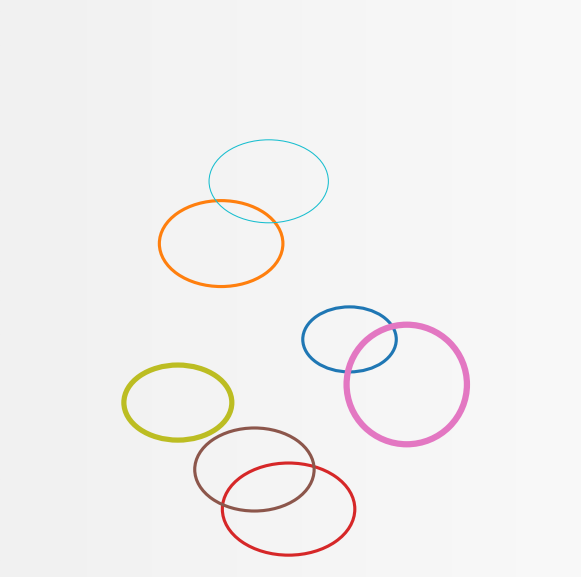[{"shape": "oval", "thickness": 1.5, "radius": 0.4, "center": [0.601, 0.411]}, {"shape": "oval", "thickness": 1.5, "radius": 0.53, "center": [0.38, 0.577]}, {"shape": "oval", "thickness": 1.5, "radius": 0.57, "center": [0.496, 0.118]}, {"shape": "oval", "thickness": 1.5, "radius": 0.51, "center": [0.438, 0.186]}, {"shape": "circle", "thickness": 3, "radius": 0.52, "center": [0.7, 0.333]}, {"shape": "oval", "thickness": 2.5, "radius": 0.46, "center": [0.306, 0.302]}, {"shape": "oval", "thickness": 0.5, "radius": 0.51, "center": [0.462, 0.685]}]